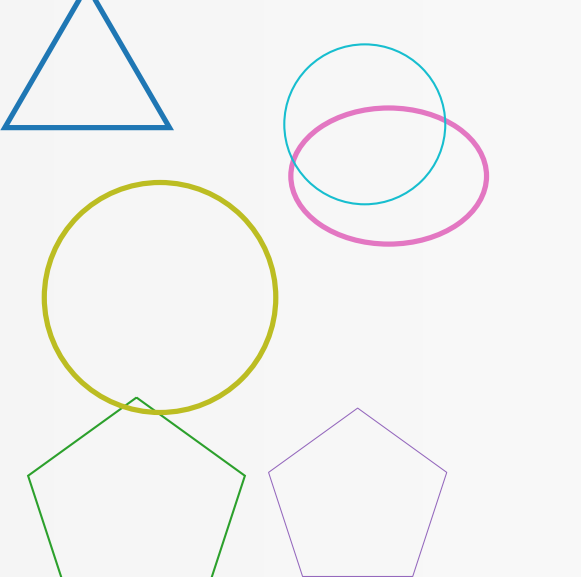[{"shape": "triangle", "thickness": 2.5, "radius": 0.82, "center": [0.15, 0.86]}, {"shape": "pentagon", "thickness": 1, "radius": 0.98, "center": [0.235, 0.115]}, {"shape": "pentagon", "thickness": 0.5, "radius": 0.81, "center": [0.615, 0.131]}, {"shape": "oval", "thickness": 2.5, "radius": 0.84, "center": [0.669, 0.694]}, {"shape": "circle", "thickness": 2.5, "radius": 1.0, "center": [0.275, 0.484]}, {"shape": "circle", "thickness": 1, "radius": 0.69, "center": [0.628, 0.784]}]